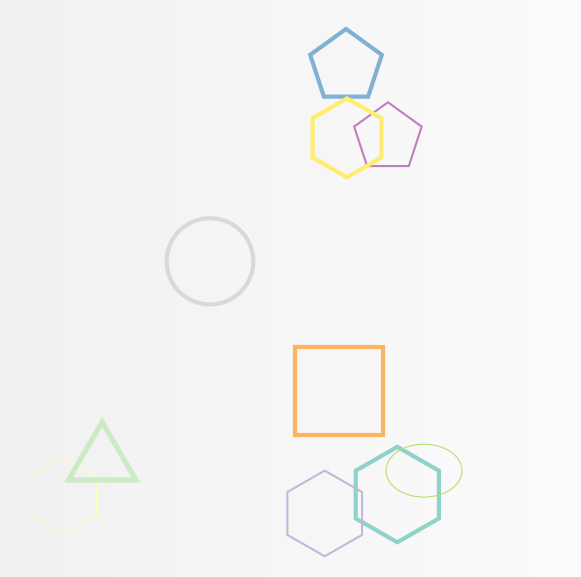[{"shape": "hexagon", "thickness": 2, "radius": 0.41, "center": [0.684, 0.143]}, {"shape": "hexagon", "thickness": 0.5, "radius": 0.33, "center": [0.109, 0.14]}, {"shape": "hexagon", "thickness": 1, "radius": 0.37, "center": [0.559, 0.11]}, {"shape": "pentagon", "thickness": 2, "radius": 0.32, "center": [0.595, 0.884]}, {"shape": "square", "thickness": 2, "radius": 0.38, "center": [0.583, 0.322]}, {"shape": "oval", "thickness": 0.5, "radius": 0.33, "center": [0.729, 0.184]}, {"shape": "circle", "thickness": 2, "radius": 0.37, "center": [0.361, 0.547]}, {"shape": "pentagon", "thickness": 1, "radius": 0.31, "center": [0.667, 0.761]}, {"shape": "triangle", "thickness": 2.5, "radius": 0.34, "center": [0.176, 0.201]}, {"shape": "hexagon", "thickness": 2, "radius": 0.34, "center": [0.597, 0.76]}]